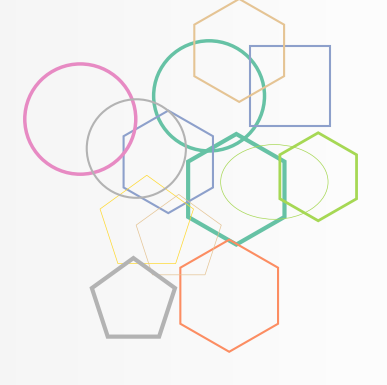[{"shape": "hexagon", "thickness": 3, "radius": 0.72, "center": [0.61, 0.508]}, {"shape": "circle", "thickness": 2.5, "radius": 0.72, "center": [0.54, 0.751]}, {"shape": "hexagon", "thickness": 1.5, "radius": 0.73, "center": [0.591, 0.232]}, {"shape": "hexagon", "thickness": 1.5, "radius": 0.67, "center": [0.434, 0.58]}, {"shape": "square", "thickness": 1.5, "radius": 0.52, "center": [0.748, 0.777]}, {"shape": "circle", "thickness": 2.5, "radius": 0.72, "center": [0.207, 0.691]}, {"shape": "oval", "thickness": 0.5, "radius": 0.69, "center": [0.708, 0.527]}, {"shape": "hexagon", "thickness": 2, "radius": 0.57, "center": [0.821, 0.541]}, {"shape": "pentagon", "thickness": 0.5, "radius": 0.63, "center": [0.379, 0.418]}, {"shape": "hexagon", "thickness": 1.5, "radius": 0.67, "center": [0.617, 0.869]}, {"shape": "pentagon", "thickness": 0.5, "radius": 0.58, "center": [0.461, 0.38]}, {"shape": "circle", "thickness": 1.5, "radius": 0.64, "center": [0.352, 0.614]}, {"shape": "pentagon", "thickness": 3, "radius": 0.56, "center": [0.344, 0.217]}]